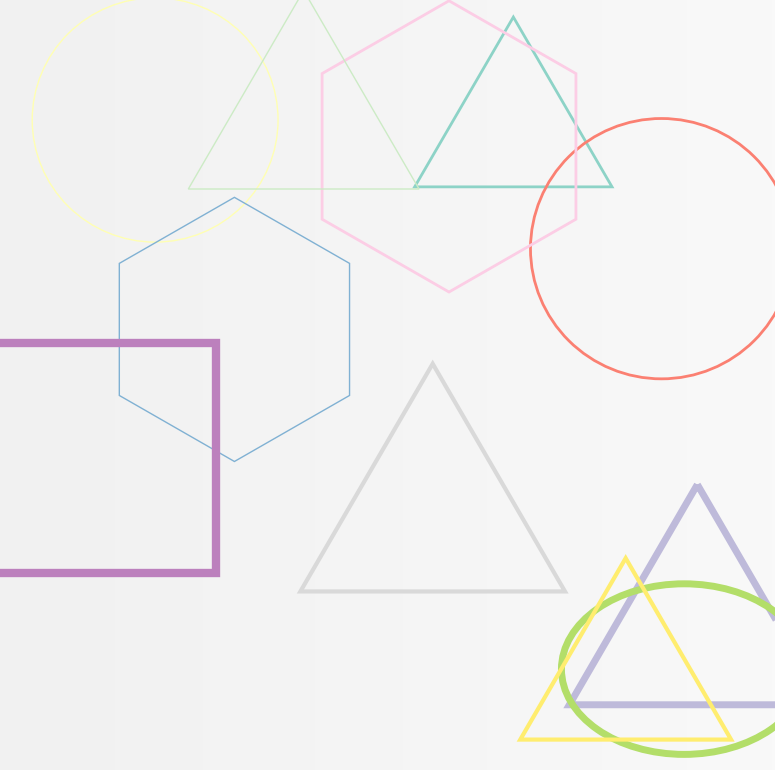[{"shape": "triangle", "thickness": 1, "radius": 0.74, "center": [0.662, 0.831]}, {"shape": "circle", "thickness": 0.5, "radius": 0.79, "center": [0.2, 0.844]}, {"shape": "triangle", "thickness": 2.5, "radius": 0.95, "center": [0.9, 0.18]}, {"shape": "circle", "thickness": 1, "radius": 0.85, "center": [0.854, 0.677]}, {"shape": "hexagon", "thickness": 0.5, "radius": 0.86, "center": [0.302, 0.572]}, {"shape": "oval", "thickness": 2.5, "radius": 0.79, "center": [0.883, 0.131]}, {"shape": "hexagon", "thickness": 1, "radius": 0.95, "center": [0.579, 0.81]}, {"shape": "triangle", "thickness": 1.5, "radius": 0.99, "center": [0.558, 0.33]}, {"shape": "square", "thickness": 3, "radius": 0.74, "center": [0.13, 0.405]}, {"shape": "triangle", "thickness": 0.5, "radius": 0.86, "center": [0.392, 0.84]}, {"shape": "triangle", "thickness": 1.5, "radius": 0.79, "center": [0.807, 0.118]}]